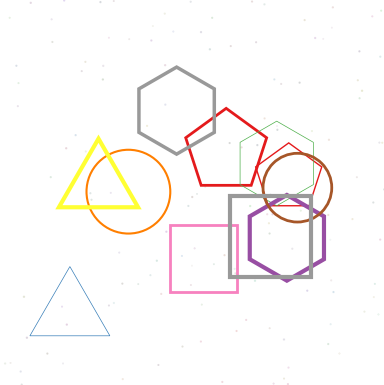[{"shape": "pentagon", "thickness": 2, "radius": 0.55, "center": [0.587, 0.608]}, {"shape": "pentagon", "thickness": 1, "radius": 0.45, "center": [0.75, 0.539]}, {"shape": "triangle", "thickness": 0.5, "radius": 0.6, "center": [0.181, 0.188]}, {"shape": "hexagon", "thickness": 0.5, "radius": 0.55, "center": [0.719, 0.575]}, {"shape": "hexagon", "thickness": 3, "radius": 0.56, "center": [0.745, 0.382]}, {"shape": "circle", "thickness": 1.5, "radius": 0.54, "center": [0.334, 0.502]}, {"shape": "triangle", "thickness": 3, "radius": 0.59, "center": [0.256, 0.521]}, {"shape": "circle", "thickness": 2, "radius": 0.45, "center": [0.772, 0.513]}, {"shape": "square", "thickness": 2, "radius": 0.44, "center": [0.529, 0.328]}, {"shape": "square", "thickness": 3, "radius": 0.52, "center": [0.702, 0.386]}, {"shape": "hexagon", "thickness": 2.5, "radius": 0.57, "center": [0.459, 0.713]}]